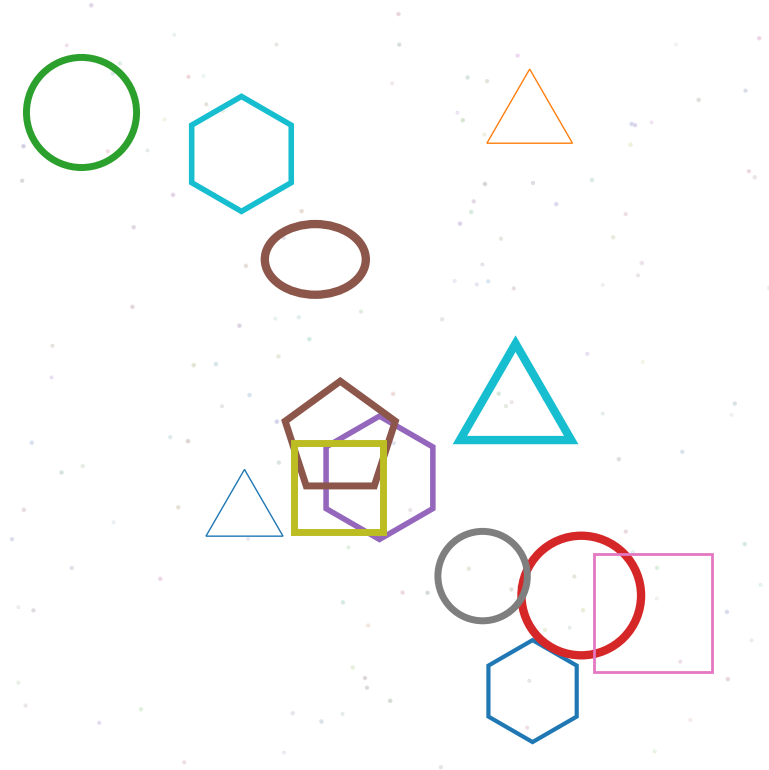[{"shape": "hexagon", "thickness": 1.5, "radius": 0.33, "center": [0.692, 0.102]}, {"shape": "triangle", "thickness": 0.5, "radius": 0.29, "center": [0.318, 0.333]}, {"shape": "triangle", "thickness": 0.5, "radius": 0.32, "center": [0.688, 0.846]}, {"shape": "circle", "thickness": 2.5, "radius": 0.36, "center": [0.106, 0.854]}, {"shape": "circle", "thickness": 3, "radius": 0.39, "center": [0.755, 0.227]}, {"shape": "hexagon", "thickness": 2, "radius": 0.4, "center": [0.493, 0.38]}, {"shape": "pentagon", "thickness": 2.5, "radius": 0.38, "center": [0.442, 0.43]}, {"shape": "oval", "thickness": 3, "radius": 0.33, "center": [0.41, 0.663]}, {"shape": "square", "thickness": 1, "radius": 0.38, "center": [0.848, 0.204]}, {"shape": "circle", "thickness": 2.5, "radius": 0.29, "center": [0.627, 0.252]}, {"shape": "square", "thickness": 2.5, "radius": 0.29, "center": [0.44, 0.367]}, {"shape": "hexagon", "thickness": 2, "radius": 0.37, "center": [0.314, 0.8]}, {"shape": "triangle", "thickness": 3, "radius": 0.42, "center": [0.67, 0.47]}]